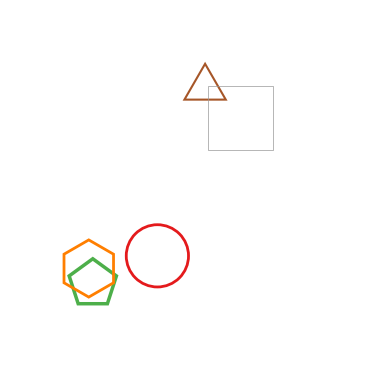[{"shape": "circle", "thickness": 2, "radius": 0.4, "center": [0.409, 0.335]}, {"shape": "pentagon", "thickness": 2.5, "radius": 0.32, "center": [0.241, 0.263]}, {"shape": "hexagon", "thickness": 2, "radius": 0.37, "center": [0.231, 0.303]}, {"shape": "triangle", "thickness": 1.5, "radius": 0.31, "center": [0.533, 0.772]}, {"shape": "square", "thickness": 0.5, "radius": 0.42, "center": [0.624, 0.694]}]